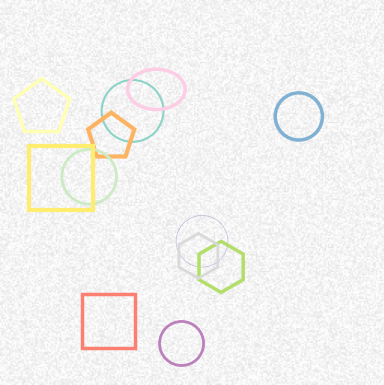[{"shape": "circle", "thickness": 1.5, "radius": 0.4, "center": [0.344, 0.712]}, {"shape": "pentagon", "thickness": 2.5, "radius": 0.38, "center": [0.108, 0.72]}, {"shape": "circle", "thickness": 0.5, "radius": 0.34, "center": [0.525, 0.373]}, {"shape": "square", "thickness": 2.5, "radius": 0.35, "center": [0.282, 0.166]}, {"shape": "circle", "thickness": 2.5, "radius": 0.31, "center": [0.776, 0.698]}, {"shape": "pentagon", "thickness": 3, "radius": 0.32, "center": [0.289, 0.645]}, {"shape": "hexagon", "thickness": 2.5, "radius": 0.33, "center": [0.574, 0.307]}, {"shape": "oval", "thickness": 2.5, "radius": 0.37, "center": [0.406, 0.768]}, {"shape": "hexagon", "thickness": 2, "radius": 0.29, "center": [0.515, 0.335]}, {"shape": "circle", "thickness": 2, "radius": 0.29, "center": [0.472, 0.108]}, {"shape": "circle", "thickness": 2, "radius": 0.36, "center": [0.232, 0.541]}, {"shape": "square", "thickness": 3, "radius": 0.42, "center": [0.159, 0.538]}]